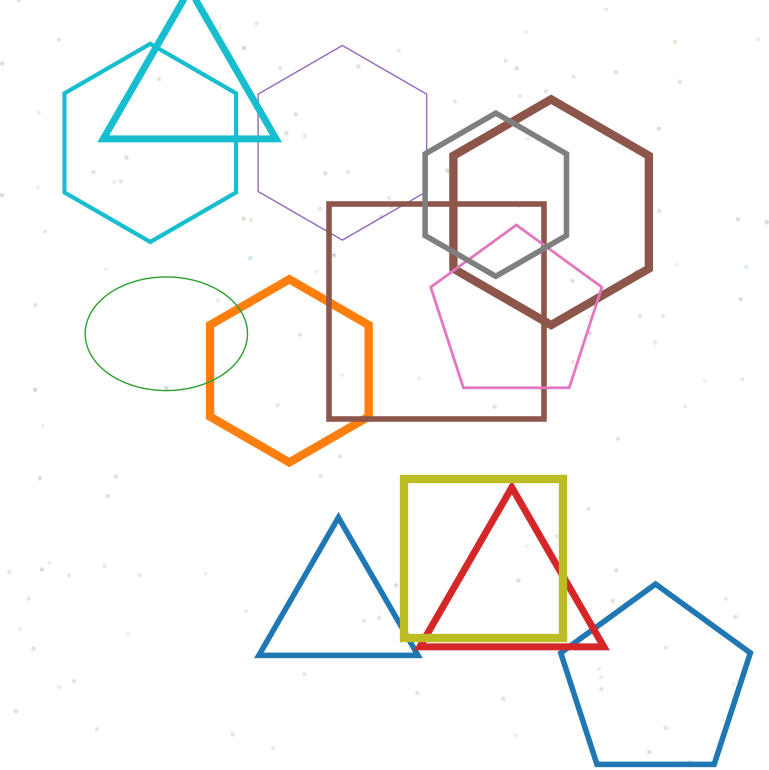[{"shape": "triangle", "thickness": 2, "radius": 0.6, "center": [0.44, 0.209]}, {"shape": "pentagon", "thickness": 2, "radius": 0.65, "center": [0.851, 0.112]}, {"shape": "hexagon", "thickness": 3, "radius": 0.59, "center": [0.376, 0.518]}, {"shape": "oval", "thickness": 0.5, "radius": 0.53, "center": [0.216, 0.567]}, {"shape": "triangle", "thickness": 2.5, "radius": 0.69, "center": [0.665, 0.229]}, {"shape": "hexagon", "thickness": 0.5, "radius": 0.63, "center": [0.445, 0.815]}, {"shape": "hexagon", "thickness": 3, "radius": 0.73, "center": [0.716, 0.724]}, {"shape": "square", "thickness": 2, "radius": 0.7, "center": [0.567, 0.596]}, {"shape": "pentagon", "thickness": 1, "radius": 0.58, "center": [0.671, 0.591]}, {"shape": "hexagon", "thickness": 2, "radius": 0.53, "center": [0.644, 0.747]}, {"shape": "square", "thickness": 3, "radius": 0.51, "center": [0.628, 0.275]}, {"shape": "hexagon", "thickness": 1.5, "radius": 0.64, "center": [0.195, 0.814]}, {"shape": "triangle", "thickness": 2.5, "radius": 0.65, "center": [0.246, 0.884]}]